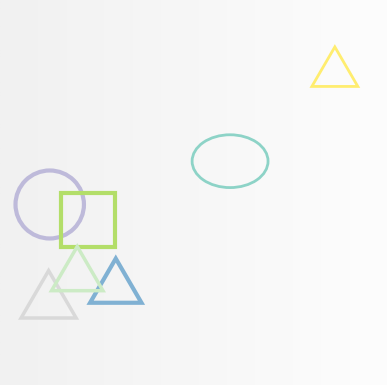[{"shape": "oval", "thickness": 2, "radius": 0.49, "center": [0.594, 0.581]}, {"shape": "circle", "thickness": 3, "radius": 0.44, "center": [0.128, 0.469]}, {"shape": "triangle", "thickness": 3, "radius": 0.38, "center": [0.299, 0.252]}, {"shape": "square", "thickness": 3, "radius": 0.35, "center": [0.227, 0.429]}, {"shape": "triangle", "thickness": 2.5, "radius": 0.41, "center": [0.125, 0.215]}, {"shape": "triangle", "thickness": 2.5, "radius": 0.38, "center": [0.199, 0.283]}, {"shape": "triangle", "thickness": 2, "radius": 0.34, "center": [0.864, 0.81]}]